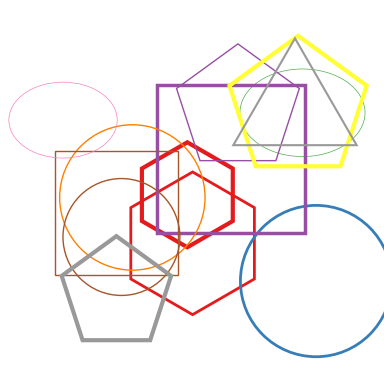[{"shape": "hexagon", "thickness": 2, "radius": 0.93, "center": [0.5, 0.368]}, {"shape": "hexagon", "thickness": 3, "radius": 0.68, "center": [0.487, 0.494]}, {"shape": "circle", "thickness": 2, "radius": 0.98, "center": [0.821, 0.27]}, {"shape": "oval", "thickness": 0.5, "radius": 0.81, "center": [0.786, 0.707]}, {"shape": "square", "thickness": 2.5, "radius": 0.96, "center": [0.6, 0.587]}, {"shape": "pentagon", "thickness": 1, "radius": 0.84, "center": [0.618, 0.718]}, {"shape": "circle", "thickness": 1, "radius": 0.94, "center": [0.344, 0.487]}, {"shape": "pentagon", "thickness": 3, "radius": 0.94, "center": [0.774, 0.72]}, {"shape": "square", "thickness": 1, "radius": 0.8, "center": [0.302, 0.447]}, {"shape": "circle", "thickness": 1, "radius": 0.76, "center": [0.315, 0.384]}, {"shape": "oval", "thickness": 0.5, "radius": 0.7, "center": [0.164, 0.688]}, {"shape": "pentagon", "thickness": 3, "radius": 0.75, "center": [0.302, 0.237]}, {"shape": "triangle", "thickness": 1.5, "radius": 0.92, "center": [0.766, 0.715]}]